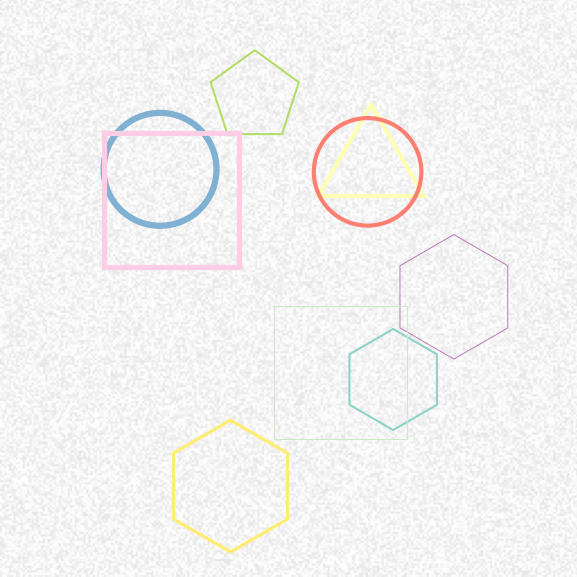[{"shape": "hexagon", "thickness": 1, "radius": 0.44, "center": [0.681, 0.342]}, {"shape": "triangle", "thickness": 2, "radius": 0.53, "center": [0.643, 0.712]}, {"shape": "circle", "thickness": 2, "radius": 0.47, "center": [0.637, 0.702]}, {"shape": "circle", "thickness": 3, "radius": 0.49, "center": [0.277, 0.706]}, {"shape": "pentagon", "thickness": 1, "radius": 0.4, "center": [0.441, 0.832]}, {"shape": "square", "thickness": 2.5, "radius": 0.58, "center": [0.297, 0.653]}, {"shape": "hexagon", "thickness": 0.5, "radius": 0.54, "center": [0.786, 0.485]}, {"shape": "square", "thickness": 0.5, "radius": 0.58, "center": [0.59, 0.355]}, {"shape": "hexagon", "thickness": 1.5, "radius": 0.57, "center": [0.399, 0.157]}]